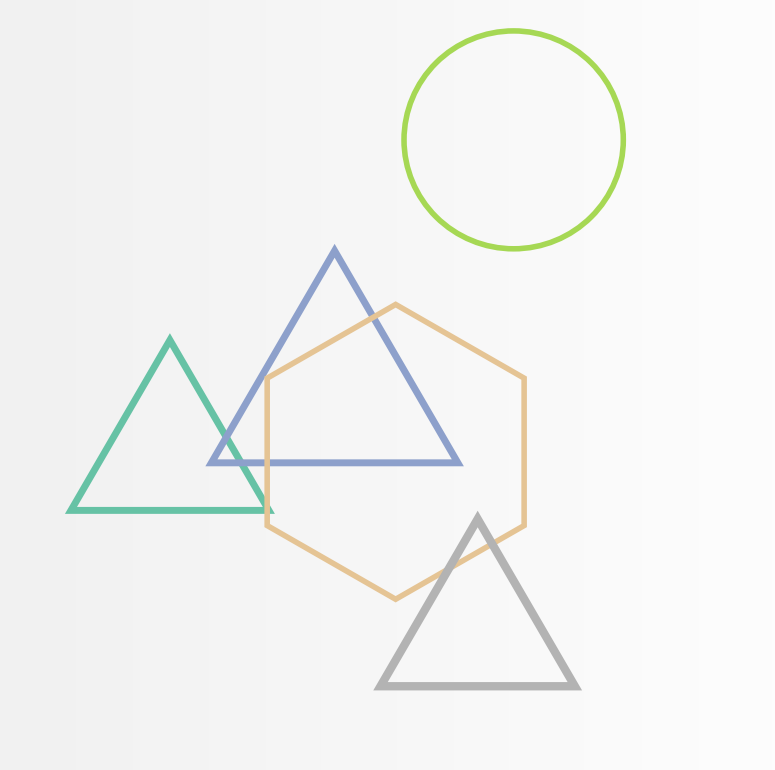[{"shape": "triangle", "thickness": 2.5, "radius": 0.74, "center": [0.219, 0.411]}, {"shape": "triangle", "thickness": 2.5, "radius": 0.92, "center": [0.432, 0.491]}, {"shape": "circle", "thickness": 2, "radius": 0.71, "center": [0.663, 0.818]}, {"shape": "hexagon", "thickness": 2, "radius": 0.96, "center": [0.511, 0.413]}, {"shape": "triangle", "thickness": 3, "radius": 0.72, "center": [0.616, 0.181]}]